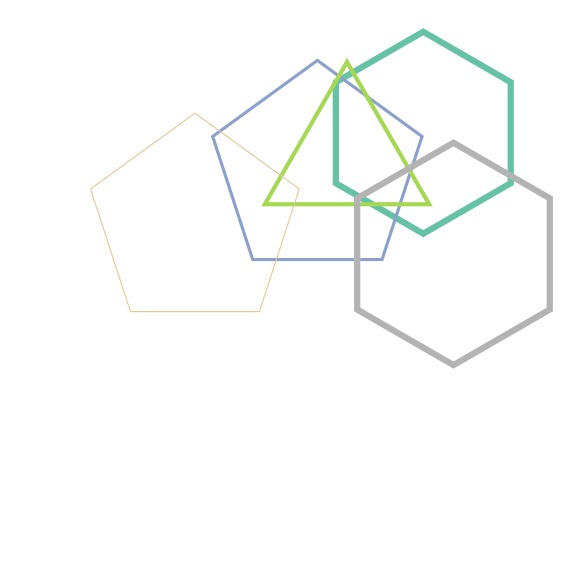[{"shape": "hexagon", "thickness": 3, "radius": 0.87, "center": [0.733, 0.769]}, {"shape": "pentagon", "thickness": 1.5, "radius": 0.95, "center": [0.55, 0.704]}, {"shape": "triangle", "thickness": 2, "radius": 0.82, "center": [0.601, 0.728]}, {"shape": "pentagon", "thickness": 0.5, "radius": 0.95, "center": [0.338, 0.613]}, {"shape": "hexagon", "thickness": 3, "radius": 0.96, "center": [0.785, 0.559]}]